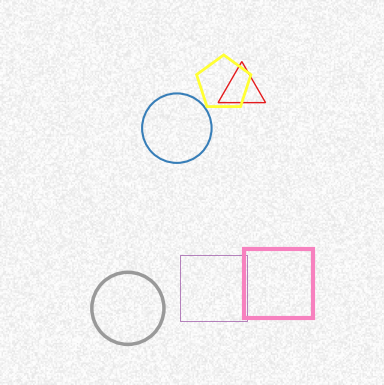[{"shape": "triangle", "thickness": 1, "radius": 0.36, "center": [0.628, 0.769]}, {"shape": "circle", "thickness": 1.5, "radius": 0.45, "center": [0.459, 0.667]}, {"shape": "square", "thickness": 0.5, "radius": 0.43, "center": [0.554, 0.252]}, {"shape": "pentagon", "thickness": 2, "radius": 0.37, "center": [0.581, 0.783]}, {"shape": "square", "thickness": 3, "radius": 0.44, "center": [0.724, 0.263]}, {"shape": "circle", "thickness": 2.5, "radius": 0.47, "center": [0.332, 0.199]}]